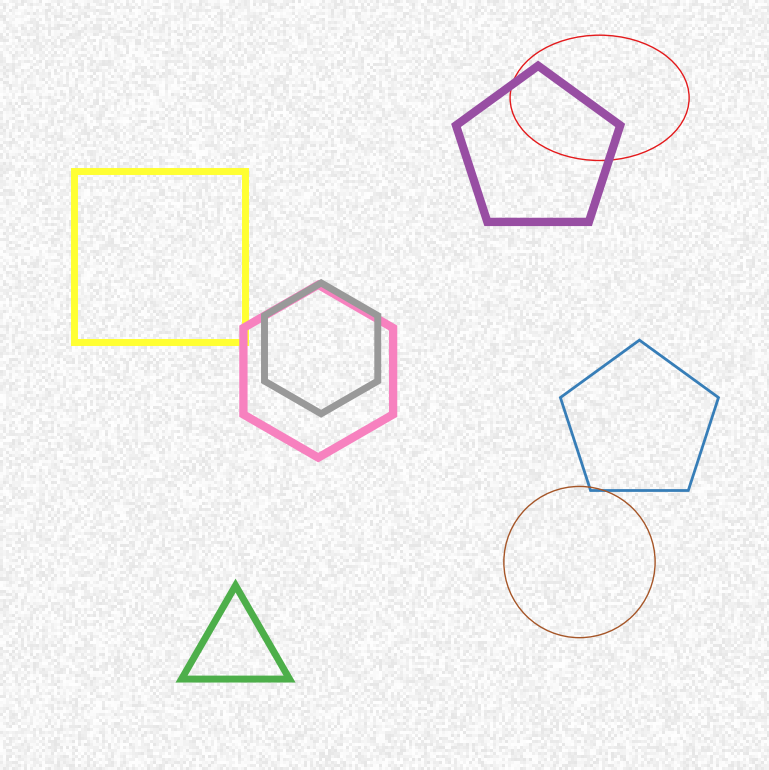[{"shape": "oval", "thickness": 0.5, "radius": 0.58, "center": [0.779, 0.873]}, {"shape": "pentagon", "thickness": 1, "radius": 0.54, "center": [0.83, 0.45]}, {"shape": "triangle", "thickness": 2.5, "radius": 0.4, "center": [0.306, 0.159]}, {"shape": "pentagon", "thickness": 3, "radius": 0.56, "center": [0.699, 0.803]}, {"shape": "square", "thickness": 2.5, "radius": 0.55, "center": [0.207, 0.666]}, {"shape": "circle", "thickness": 0.5, "radius": 0.49, "center": [0.753, 0.27]}, {"shape": "hexagon", "thickness": 3, "radius": 0.56, "center": [0.413, 0.518]}, {"shape": "hexagon", "thickness": 2.5, "radius": 0.42, "center": [0.417, 0.548]}]